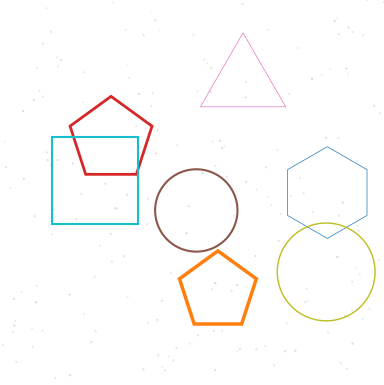[{"shape": "hexagon", "thickness": 0.5, "radius": 0.6, "center": [0.85, 0.5]}, {"shape": "pentagon", "thickness": 2.5, "radius": 0.52, "center": [0.566, 0.243]}, {"shape": "pentagon", "thickness": 2, "radius": 0.56, "center": [0.288, 0.638]}, {"shape": "circle", "thickness": 1.5, "radius": 0.53, "center": [0.51, 0.453]}, {"shape": "triangle", "thickness": 0.5, "radius": 0.64, "center": [0.631, 0.787]}, {"shape": "circle", "thickness": 1, "radius": 0.64, "center": [0.847, 0.294]}, {"shape": "square", "thickness": 1.5, "radius": 0.56, "center": [0.247, 0.531]}]